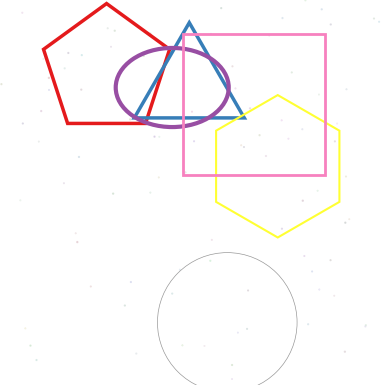[{"shape": "pentagon", "thickness": 2.5, "radius": 0.86, "center": [0.277, 0.819]}, {"shape": "triangle", "thickness": 2.5, "radius": 0.82, "center": [0.492, 0.776]}, {"shape": "oval", "thickness": 3, "radius": 0.73, "center": [0.447, 0.773]}, {"shape": "hexagon", "thickness": 1.5, "radius": 0.92, "center": [0.721, 0.568]}, {"shape": "square", "thickness": 2, "radius": 0.92, "center": [0.66, 0.729]}, {"shape": "circle", "thickness": 0.5, "radius": 0.91, "center": [0.59, 0.163]}]